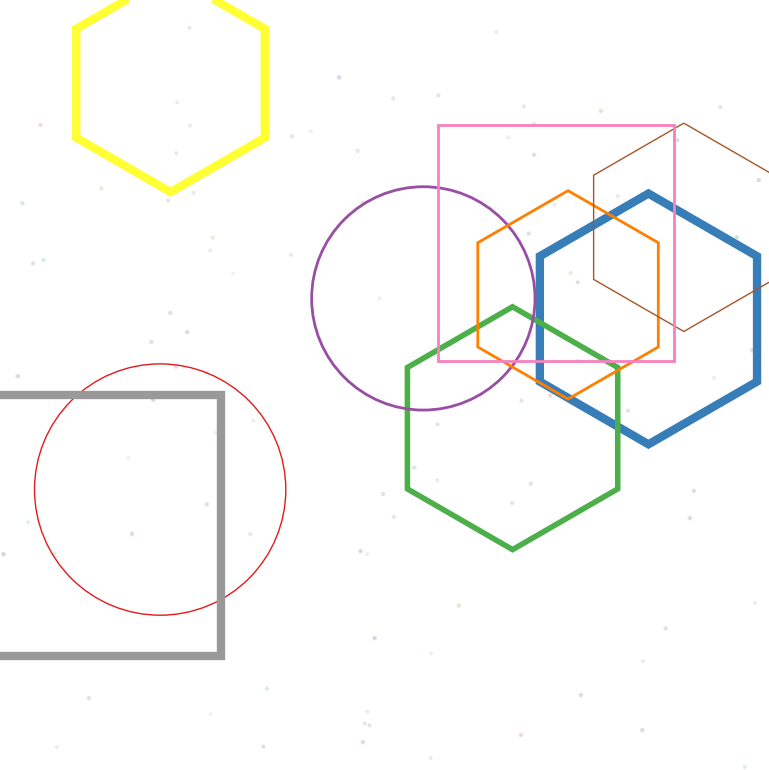[{"shape": "circle", "thickness": 0.5, "radius": 0.82, "center": [0.208, 0.364]}, {"shape": "hexagon", "thickness": 3, "radius": 0.81, "center": [0.842, 0.586]}, {"shape": "hexagon", "thickness": 2, "radius": 0.79, "center": [0.666, 0.444]}, {"shape": "circle", "thickness": 1, "radius": 0.73, "center": [0.55, 0.612]}, {"shape": "hexagon", "thickness": 1, "radius": 0.68, "center": [0.738, 0.617]}, {"shape": "hexagon", "thickness": 3, "radius": 0.71, "center": [0.221, 0.892]}, {"shape": "hexagon", "thickness": 0.5, "radius": 0.68, "center": [0.888, 0.705]}, {"shape": "square", "thickness": 1, "radius": 0.77, "center": [0.722, 0.685]}, {"shape": "square", "thickness": 3, "radius": 0.85, "center": [0.118, 0.318]}]